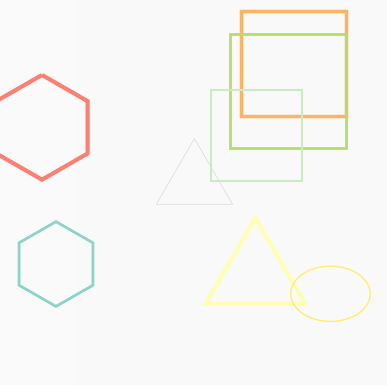[{"shape": "hexagon", "thickness": 2, "radius": 0.55, "center": [0.145, 0.314]}, {"shape": "triangle", "thickness": 3, "radius": 0.74, "center": [0.659, 0.286]}, {"shape": "hexagon", "thickness": 3, "radius": 0.68, "center": [0.108, 0.669]}, {"shape": "square", "thickness": 2.5, "radius": 0.68, "center": [0.758, 0.835]}, {"shape": "square", "thickness": 2, "radius": 0.74, "center": [0.743, 0.763]}, {"shape": "triangle", "thickness": 0.5, "radius": 0.57, "center": [0.502, 0.526]}, {"shape": "square", "thickness": 1.5, "radius": 0.59, "center": [0.662, 0.648]}, {"shape": "oval", "thickness": 1, "radius": 0.51, "center": [0.853, 0.237]}]